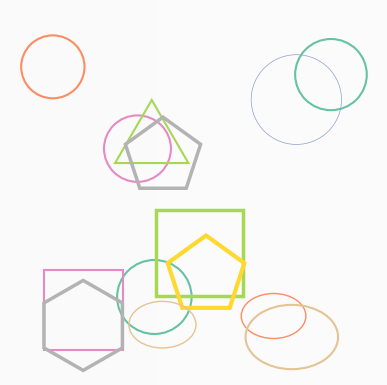[{"shape": "circle", "thickness": 1.5, "radius": 0.46, "center": [0.854, 0.806]}, {"shape": "circle", "thickness": 1.5, "radius": 0.48, "center": [0.398, 0.229]}, {"shape": "circle", "thickness": 1.5, "radius": 0.41, "center": [0.136, 0.826]}, {"shape": "oval", "thickness": 1, "radius": 0.42, "center": [0.706, 0.179]}, {"shape": "circle", "thickness": 0.5, "radius": 0.58, "center": [0.765, 0.741]}, {"shape": "square", "thickness": 1.5, "radius": 0.51, "center": [0.216, 0.195]}, {"shape": "circle", "thickness": 1.5, "radius": 0.43, "center": [0.355, 0.614]}, {"shape": "square", "thickness": 2.5, "radius": 0.56, "center": [0.516, 0.342]}, {"shape": "triangle", "thickness": 1.5, "radius": 0.55, "center": [0.392, 0.631]}, {"shape": "pentagon", "thickness": 3, "radius": 0.52, "center": [0.532, 0.284]}, {"shape": "oval", "thickness": 1, "radius": 0.43, "center": [0.419, 0.157]}, {"shape": "oval", "thickness": 1.5, "radius": 0.6, "center": [0.753, 0.125]}, {"shape": "hexagon", "thickness": 2.5, "radius": 0.58, "center": [0.215, 0.155]}, {"shape": "pentagon", "thickness": 2.5, "radius": 0.51, "center": [0.421, 0.594]}]